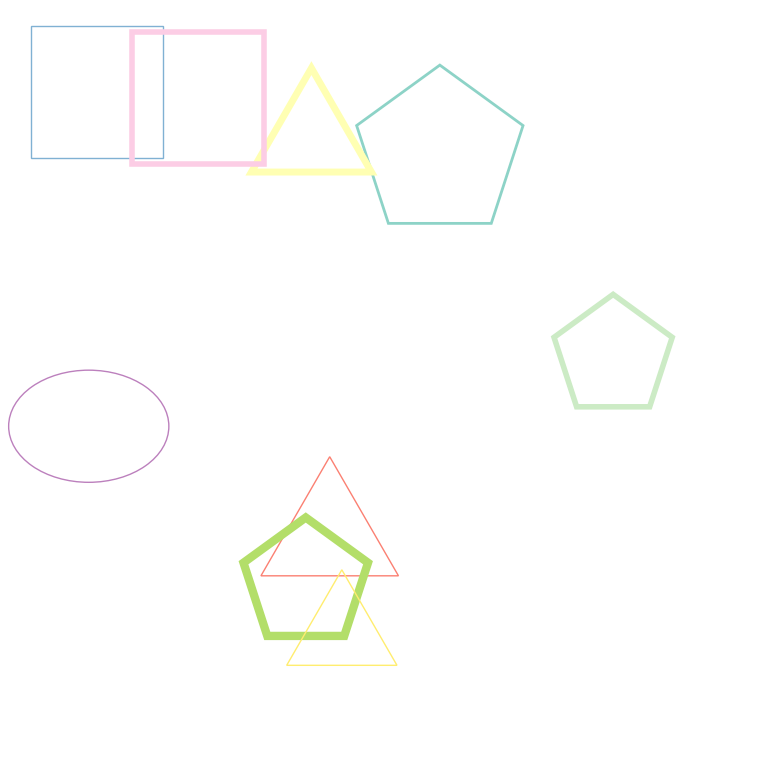[{"shape": "pentagon", "thickness": 1, "radius": 0.57, "center": [0.571, 0.802]}, {"shape": "triangle", "thickness": 2.5, "radius": 0.45, "center": [0.404, 0.822]}, {"shape": "triangle", "thickness": 0.5, "radius": 0.52, "center": [0.428, 0.304]}, {"shape": "square", "thickness": 0.5, "radius": 0.43, "center": [0.126, 0.88]}, {"shape": "pentagon", "thickness": 3, "radius": 0.43, "center": [0.397, 0.243]}, {"shape": "square", "thickness": 2, "radius": 0.43, "center": [0.257, 0.872]}, {"shape": "oval", "thickness": 0.5, "radius": 0.52, "center": [0.115, 0.446]}, {"shape": "pentagon", "thickness": 2, "radius": 0.4, "center": [0.796, 0.537]}, {"shape": "triangle", "thickness": 0.5, "radius": 0.41, "center": [0.444, 0.177]}]